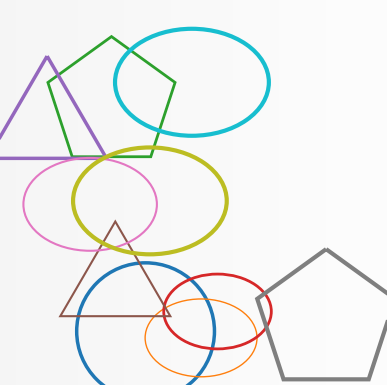[{"shape": "circle", "thickness": 2.5, "radius": 0.89, "center": [0.376, 0.14]}, {"shape": "oval", "thickness": 1, "radius": 0.72, "center": [0.519, 0.122]}, {"shape": "pentagon", "thickness": 2, "radius": 0.86, "center": [0.288, 0.732]}, {"shape": "oval", "thickness": 2, "radius": 0.69, "center": [0.561, 0.191]}, {"shape": "triangle", "thickness": 2.5, "radius": 0.89, "center": [0.122, 0.677]}, {"shape": "triangle", "thickness": 1.5, "radius": 0.82, "center": [0.298, 0.261]}, {"shape": "oval", "thickness": 1.5, "radius": 0.86, "center": [0.233, 0.469]}, {"shape": "pentagon", "thickness": 3, "radius": 0.93, "center": [0.842, 0.166]}, {"shape": "oval", "thickness": 3, "radius": 0.99, "center": [0.387, 0.478]}, {"shape": "oval", "thickness": 3, "radius": 0.99, "center": [0.495, 0.786]}]